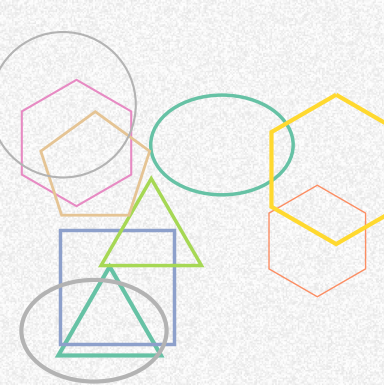[{"shape": "triangle", "thickness": 3, "radius": 0.77, "center": [0.285, 0.154]}, {"shape": "oval", "thickness": 2.5, "radius": 0.93, "center": [0.576, 0.623]}, {"shape": "hexagon", "thickness": 1, "radius": 0.72, "center": [0.824, 0.374]}, {"shape": "square", "thickness": 2.5, "radius": 0.74, "center": [0.304, 0.254]}, {"shape": "hexagon", "thickness": 1.5, "radius": 0.82, "center": [0.199, 0.629]}, {"shape": "triangle", "thickness": 2.5, "radius": 0.75, "center": [0.393, 0.386]}, {"shape": "hexagon", "thickness": 3, "radius": 0.97, "center": [0.873, 0.56]}, {"shape": "pentagon", "thickness": 2, "radius": 0.74, "center": [0.247, 0.561]}, {"shape": "oval", "thickness": 3, "radius": 0.94, "center": [0.244, 0.141]}, {"shape": "circle", "thickness": 1.5, "radius": 0.94, "center": [0.164, 0.728]}]